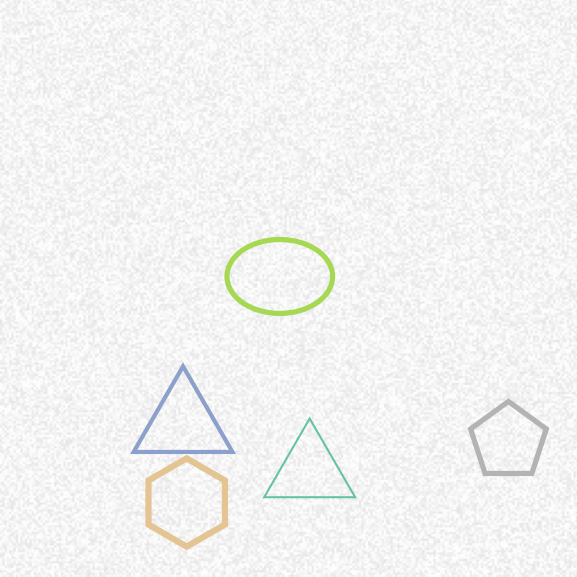[{"shape": "triangle", "thickness": 1, "radius": 0.45, "center": [0.536, 0.184]}, {"shape": "triangle", "thickness": 2, "radius": 0.49, "center": [0.317, 0.266]}, {"shape": "oval", "thickness": 2.5, "radius": 0.46, "center": [0.484, 0.52]}, {"shape": "hexagon", "thickness": 3, "radius": 0.38, "center": [0.323, 0.129]}, {"shape": "pentagon", "thickness": 2.5, "radius": 0.34, "center": [0.88, 0.235]}]